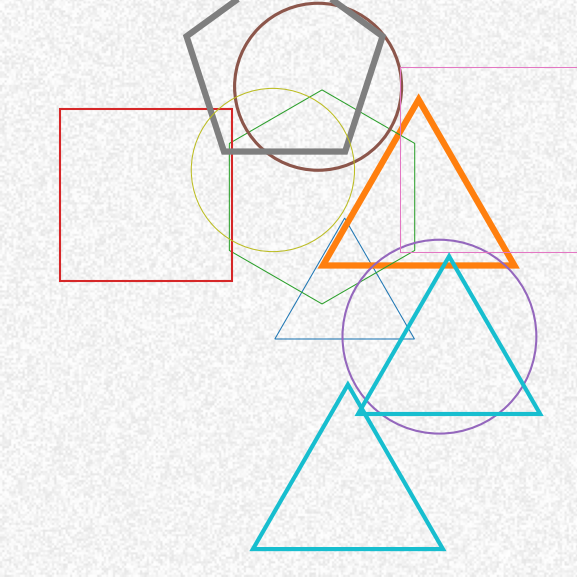[{"shape": "triangle", "thickness": 0.5, "radius": 0.7, "center": [0.597, 0.482]}, {"shape": "triangle", "thickness": 3, "radius": 0.96, "center": [0.725, 0.635]}, {"shape": "hexagon", "thickness": 0.5, "radius": 0.93, "center": [0.558, 0.658]}, {"shape": "square", "thickness": 1, "radius": 0.74, "center": [0.253, 0.661]}, {"shape": "circle", "thickness": 1, "radius": 0.84, "center": [0.761, 0.416]}, {"shape": "circle", "thickness": 1.5, "radius": 0.72, "center": [0.551, 0.849]}, {"shape": "square", "thickness": 0.5, "radius": 0.8, "center": [0.852, 0.723]}, {"shape": "pentagon", "thickness": 3, "radius": 0.89, "center": [0.493, 0.881]}, {"shape": "circle", "thickness": 0.5, "radius": 0.71, "center": [0.473, 0.705]}, {"shape": "triangle", "thickness": 2, "radius": 0.91, "center": [0.778, 0.373]}, {"shape": "triangle", "thickness": 2, "radius": 0.95, "center": [0.602, 0.143]}]